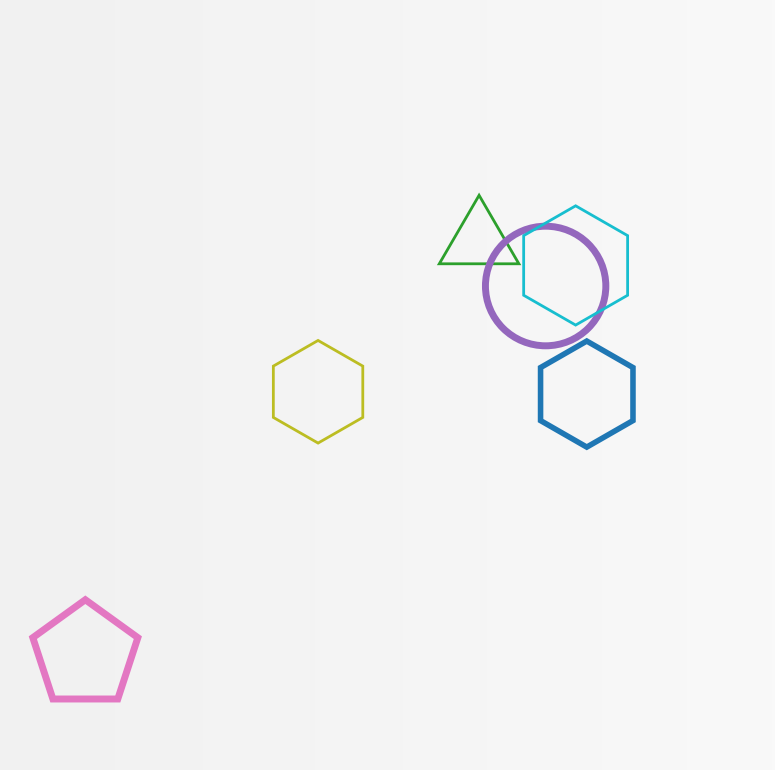[{"shape": "hexagon", "thickness": 2, "radius": 0.34, "center": [0.757, 0.488]}, {"shape": "triangle", "thickness": 1, "radius": 0.3, "center": [0.618, 0.687]}, {"shape": "circle", "thickness": 2.5, "radius": 0.39, "center": [0.704, 0.629]}, {"shape": "pentagon", "thickness": 2.5, "radius": 0.36, "center": [0.11, 0.15]}, {"shape": "hexagon", "thickness": 1, "radius": 0.33, "center": [0.41, 0.491]}, {"shape": "hexagon", "thickness": 1, "radius": 0.39, "center": [0.743, 0.655]}]